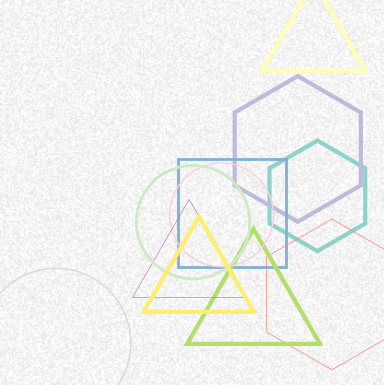[{"shape": "hexagon", "thickness": 3, "radius": 0.72, "center": [0.824, 0.491]}, {"shape": "triangle", "thickness": 3, "radius": 0.77, "center": [0.815, 0.894]}, {"shape": "hexagon", "thickness": 3, "radius": 0.95, "center": [0.773, 0.613]}, {"shape": "hexagon", "thickness": 0.5, "radius": 0.98, "center": [0.862, 0.235]}, {"shape": "square", "thickness": 2, "radius": 0.7, "center": [0.603, 0.447]}, {"shape": "triangle", "thickness": 3, "radius": 1.0, "center": [0.658, 0.206]}, {"shape": "circle", "thickness": 1, "radius": 0.67, "center": [0.576, 0.442]}, {"shape": "circle", "thickness": 1, "radius": 0.97, "center": [0.145, 0.109]}, {"shape": "triangle", "thickness": 0.5, "radius": 0.85, "center": [0.491, 0.312]}, {"shape": "circle", "thickness": 2, "radius": 0.74, "center": [0.501, 0.423]}, {"shape": "triangle", "thickness": 3, "radius": 0.83, "center": [0.516, 0.273]}]